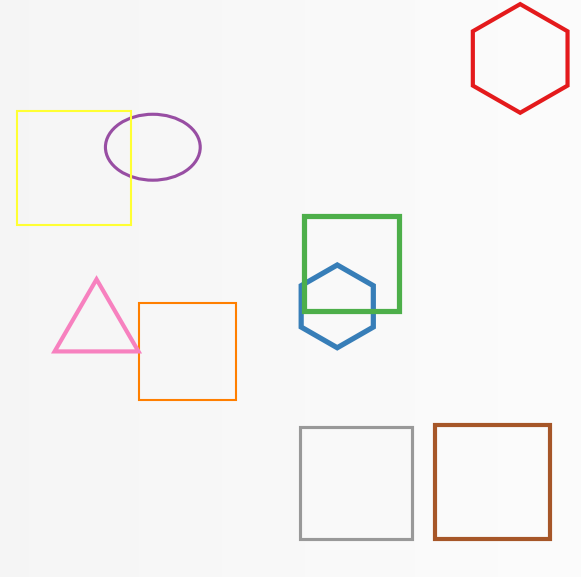[{"shape": "hexagon", "thickness": 2, "radius": 0.47, "center": [0.895, 0.898]}, {"shape": "hexagon", "thickness": 2.5, "radius": 0.36, "center": [0.58, 0.469]}, {"shape": "square", "thickness": 2.5, "radius": 0.41, "center": [0.605, 0.543]}, {"shape": "oval", "thickness": 1.5, "radius": 0.41, "center": [0.263, 0.744]}, {"shape": "square", "thickness": 1, "radius": 0.42, "center": [0.322, 0.39]}, {"shape": "square", "thickness": 1, "radius": 0.49, "center": [0.127, 0.708]}, {"shape": "square", "thickness": 2, "radius": 0.49, "center": [0.848, 0.164]}, {"shape": "triangle", "thickness": 2, "radius": 0.42, "center": [0.166, 0.432]}, {"shape": "square", "thickness": 1.5, "radius": 0.48, "center": [0.612, 0.163]}]